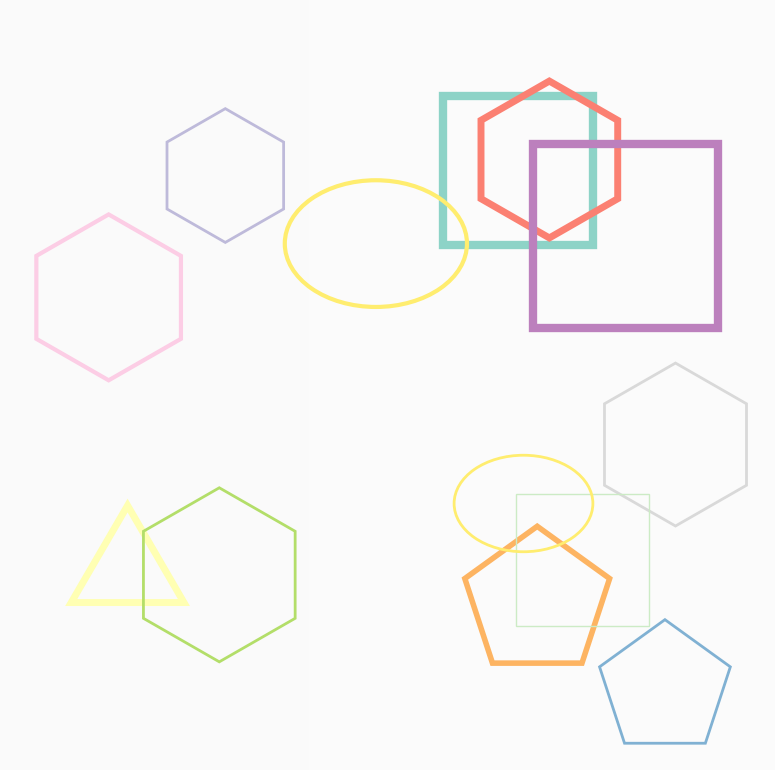[{"shape": "square", "thickness": 3, "radius": 0.48, "center": [0.668, 0.778]}, {"shape": "triangle", "thickness": 2.5, "radius": 0.42, "center": [0.165, 0.259]}, {"shape": "hexagon", "thickness": 1, "radius": 0.43, "center": [0.291, 0.772]}, {"shape": "hexagon", "thickness": 2.5, "radius": 0.51, "center": [0.709, 0.793]}, {"shape": "pentagon", "thickness": 1, "radius": 0.44, "center": [0.858, 0.107]}, {"shape": "pentagon", "thickness": 2, "radius": 0.49, "center": [0.693, 0.218]}, {"shape": "hexagon", "thickness": 1, "radius": 0.57, "center": [0.283, 0.253]}, {"shape": "hexagon", "thickness": 1.5, "radius": 0.54, "center": [0.14, 0.614]}, {"shape": "hexagon", "thickness": 1, "radius": 0.53, "center": [0.872, 0.423]}, {"shape": "square", "thickness": 3, "radius": 0.6, "center": [0.807, 0.693]}, {"shape": "square", "thickness": 0.5, "radius": 0.43, "center": [0.752, 0.273]}, {"shape": "oval", "thickness": 1.5, "radius": 0.59, "center": [0.485, 0.684]}, {"shape": "oval", "thickness": 1, "radius": 0.45, "center": [0.675, 0.346]}]